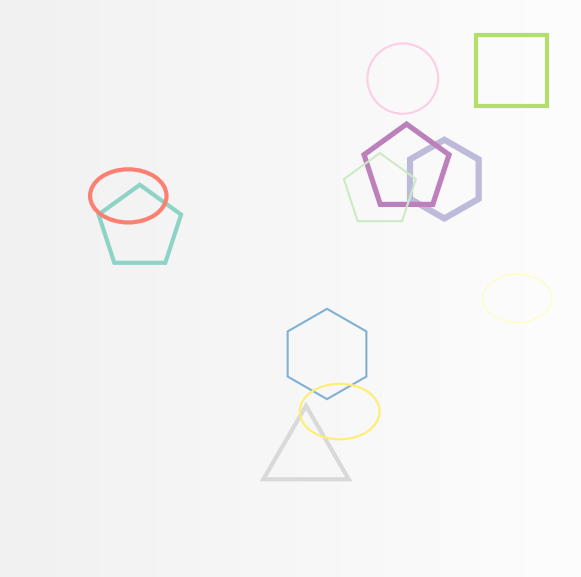[{"shape": "pentagon", "thickness": 2, "radius": 0.37, "center": [0.241, 0.605]}, {"shape": "oval", "thickness": 0.5, "radius": 0.3, "center": [0.89, 0.482]}, {"shape": "hexagon", "thickness": 3, "radius": 0.34, "center": [0.764, 0.689]}, {"shape": "oval", "thickness": 2, "radius": 0.33, "center": [0.221, 0.66]}, {"shape": "hexagon", "thickness": 1, "radius": 0.39, "center": [0.563, 0.386]}, {"shape": "square", "thickness": 2, "radius": 0.3, "center": [0.88, 0.877]}, {"shape": "circle", "thickness": 1, "radius": 0.3, "center": [0.693, 0.863]}, {"shape": "triangle", "thickness": 2, "radius": 0.42, "center": [0.527, 0.212]}, {"shape": "pentagon", "thickness": 2.5, "radius": 0.38, "center": [0.699, 0.707]}, {"shape": "pentagon", "thickness": 1, "radius": 0.33, "center": [0.654, 0.669]}, {"shape": "oval", "thickness": 1, "radius": 0.34, "center": [0.584, 0.286]}]